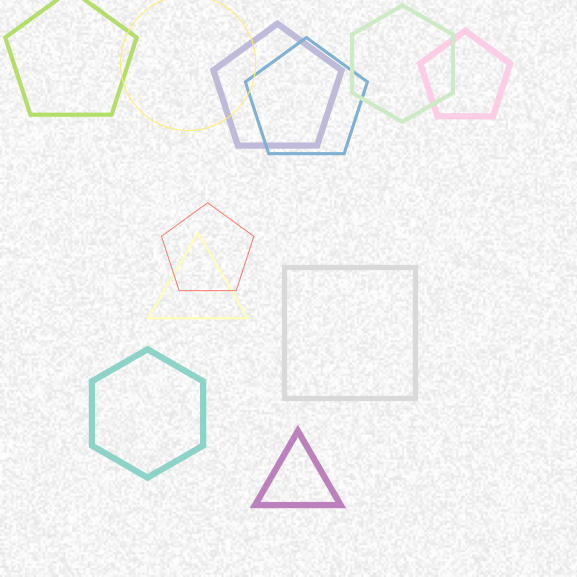[{"shape": "hexagon", "thickness": 3, "radius": 0.56, "center": [0.255, 0.283]}, {"shape": "triangle", "thickness": 1, "radius": 0.49, "center": [0.343, 0.498]}, {"shape": "pentagon", "thickness": 3, "radius": 0.58, "center": [0.481, 0.841]}, {"shape": "pentagon", "thickness": 0.5, "radius": 0.42, "center": [0.36, 0.564]}, {"shape": "pentagon", "thickness": 1.5, "radius": 0.56, "center": [0.531, 0.823]}, {"shape": "pentagon", "thickness": 2, "radius": 0.6, "center": [0.123, 0.897]}, {"shape": "pentagon", "thickness": 3, "radius": 0.41, "center": [0.806, 0.864]}, {"shape": "square", "thickness": 2.5, "radius": 0.57, "center": [0.605, 0.423]}, {"shape": "triangle", "thickness": 3, "radius": 0.43, "center": [0.516, 0.167]}, {"shape": "hexagon", "thickness": 2, "radius": 0.5, "center": [0.697, 0.889]}, {"shape": "circle", "thickness": 0.5, "radius": 0.59, "center": [0.326, 0.89]}]